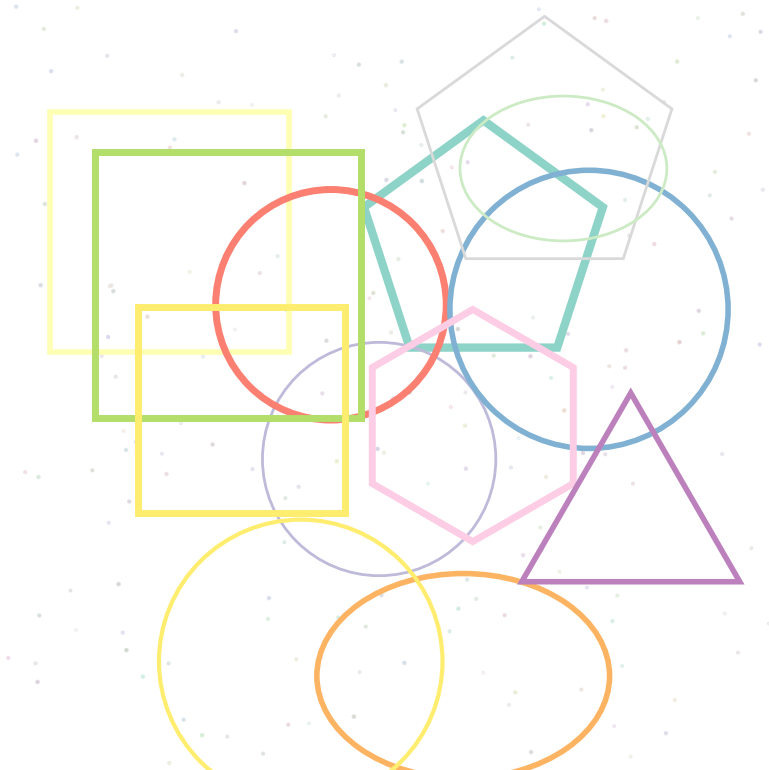[{"shape": "pentagon", "thickness": 3, "radius": 0.82, "center": [0.628, 0.681]}, {"shape": "square", "thickness": 2, "radius": 0.78, "center": [0.22, 0.698]}, {"shape": "circle", "thickness": 1, "radius": 0.76, "center": [0.492, 0.404]}, {"shape": "circle", "thickness": 2.5, "radius": 0.75, "center": [0.43, 0.604]}, {"shape": "circle", "thickness": 2, "radius": 0.9, "center": [0.765, 0.598]}, {"shape": "oval", "thickness": 2, "radius": 0.95, "center": [0.602, 0.122]}, {"shape": "square", "thickness": 2.5, "radius": 0.86, "center": [0.296, 0.63]}, {"shape": "hexagon", "thickness": 2.5, "radius": 0.75, "center": [0.614, 0.447]}, {"shape": "pentagon", "thickness": 1, "radius": 0.87, "center": [0.707, 0.805]}, {"shape": "triangle", "thickness": 2, "radius": 0.82, "center": [0.819, 0.326]}, {"shape": "oval", "thickness": 1, "radius": 0.67, "center": [0.732, 0.781]}, {"shape": "circle", "thickness": 1.5, "radius": 0.92, "center": [0.391, 0.141]}, {"shape": "square", "thickness": 2.5, "radius": 0.67, "center": [0.313, 0.468]}]